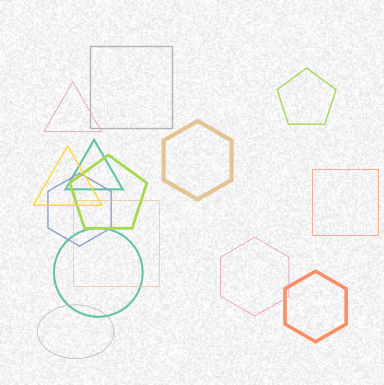[{"shape": "circle", "thickness": 1.5, "radius": 0.58, "center": [0.255, 0.292]}, {"shape": "triangle", "thickness": 1.5, "radius": 0.43, "center": [0.244, 0.551]}, {"shape": "hexagon", "thickness": 2.5, "radius": 0.46, "center": [0.82, 0.204]}, {"shape": "square", "thickness": 0.5, "radius": 0.43, "center": [0.896, 0.475]}, {"shape": "hexagon", "thickness": 1, "radius": 0.47, "center": [0.207, 0.456]}, {"shape": "triangle", "thickness": 0.5, "radius": 0.43, "center": [0.189, 0.701]}, {"shape": "hexagon", "thickness": 0.5, "radius": 0.51, "center": [0.662, 0.281]}, {"shape": "pentagon", "thickness": 2, "radius": 0.53, "center": [0.281, 0.492]}, {"shape": "pentagon", "thickness": 1, "radius": 0.4, "center": [0.796, 0.742]}, {"shape": "triangle", "thickness": 1, "radius": 0.51, "center": [0.176, 0.518]}, {"shape": "square", "thickness": 0.5, "radius": 0.56, "center": [0.302, 0.369]}, {"shape": "hexagon", "thickness": 3, "radius": 0.51, "center": [0.513, 0.584]}, {"shape": "square", "thickness": 1, "radius": 0.53, "center": [0.339, 0.774]}, {"shape": "oval", "thickness": 0.5, "radius": 0.5, "center": [0.197, 0.138]}]